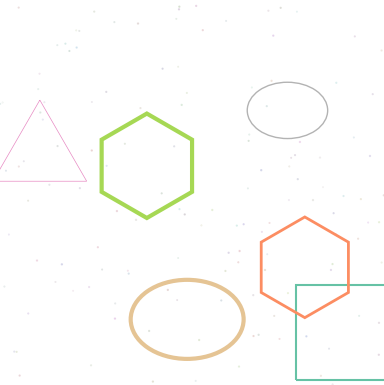[{"shape": "square", "thickness": 1.5, "radius": 0.62, "center": [0.892, 0.137]}, {"shape": "hexagon", "thickness": 2, "radius": 0.65, "center": [0.792, 0.306]}, {"shape": "triangle", "thickness": 0.5, "radius": 0.7, "center": [0.103, 0.6]}, {"shape": "hexagon", "thickness": 3, "radius": 0.68, "center": [0.381, 0.569]}, {"shape": "oval", "thickness": 3, "radius": 0.73, "center": [0.486, 0.17]}, {"shape": "oval", "thickness": 1, "radius": 0.52, "center": [0.747, 0.713]}]